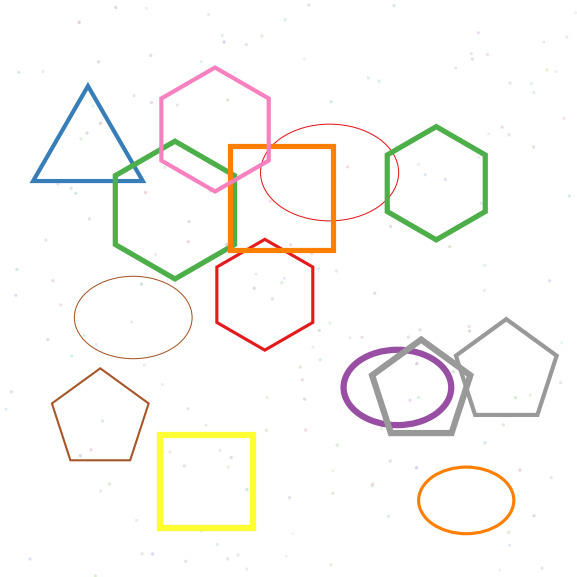[{"shape": "oval", "thickness": 0.5, "radius": 0.6, "center": [0.571, 0.7]}, {"shape": "hexagon", "thickness": 1.5, "radius": 0.48, "center": [0.459, 0.489]}, {"shape": "triangle", "thickness": 2, "radius": 0.55, "center": [0.152, 0.74]}, {"shape": "hexagon", "thickness": 2.5, "radius": 0.6, "center": [0.303, 0.635]}, {"shape": "hexagon", "thickness": 2.5, "radius": 0.49, "center": [0.755, 0.682]}, {"shape": "oval", "thickness": 3, "radius": 0.47, "center": [0.688, 0.328]}, {"shape": "oval", "thickness": 1.5, "radius": 0.41, "center": [0.807, 0.133]}, {"shape": "square", "thickness": 2.5, "radius": 0.45, "center": [0.487, 0.656]}, {"shape": "square", "thickness": 3, "radius": 0.41, "center": [0.358, 0.165]}, {"shape": "pentagon", "thickness": 1, "radius": 0.44, "center": [0.174, 0.273]}, {"shape": "oval", "thickness": 0.5, "radius": 0.51, "center": [0.231, 0.449]}, {"shape": "hexagon", "thickness": 2, "radius": 0.54, "center": [0.372, 0.775]}, {"shape": "pentagon", "thickness": 3, "radius": 0.45, "center": [0.729, 0.322]}, {"shape": "pentagon", "thickness": 2, "radius": 0.46, "center": [0.877, 0.355]}]